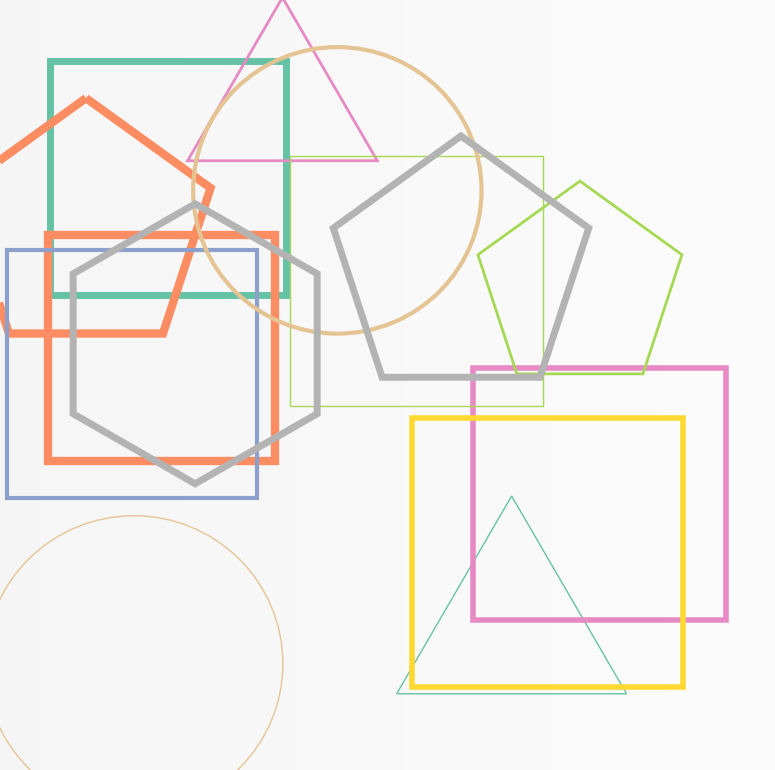[{"shape": "square", "thickness": 2.5, "radius": 0.76, "center": [0.216, 0.769]}, {"shape": "triangle", "thickness": 0.5, "radius": 0.86, "center": [0.66, 0.185]}, {"shape": "square", "thickness": 3, "radius": 0.73, "center": [0.208, 0.548]}, {"shape": "pentagon", "thickness": 3, "radius": 0.84, "center": [0.111, 0.704]}, {"shape": "square", "thickness": 1.5, "radius": 0.81, "center": [0.17, 0.514]}, {"shape": "square", "thickness": 2, "radius": 0.82, "center": [0.773, 0.359]}, {"shape": "triangle", "thickness": 1, "radius": 0.71, "center": [0.364, 0.862]}, {"shape": "square", "thickness": 0.5, "radius": 0.81, "center": [0.537, 0.635]}, {"shape": "pentagon", "thickness": 1, "radius": 0.69, "center": [0.748, 0.626]}, {"shape": "square", "thickness": 2, "radius": 0.87, "center": [0.707, 0.283]}, {"shape": "circle", "thickness": 0.5, "radius": 0.96, "center": [0.173, 0.138]}, {"shape": "circle", "thickness": 1.5, "radius": 0.93, "center": [0.435, 0.753]}, {"shape": "pentagon", "thickness": 2.5, "radius": 0.87, "center": [0.595, 0.65]}, {"shape": "hexagon", "thickness": 2.5, "radius": 0.91, "center": [0.252, 0.554]}]